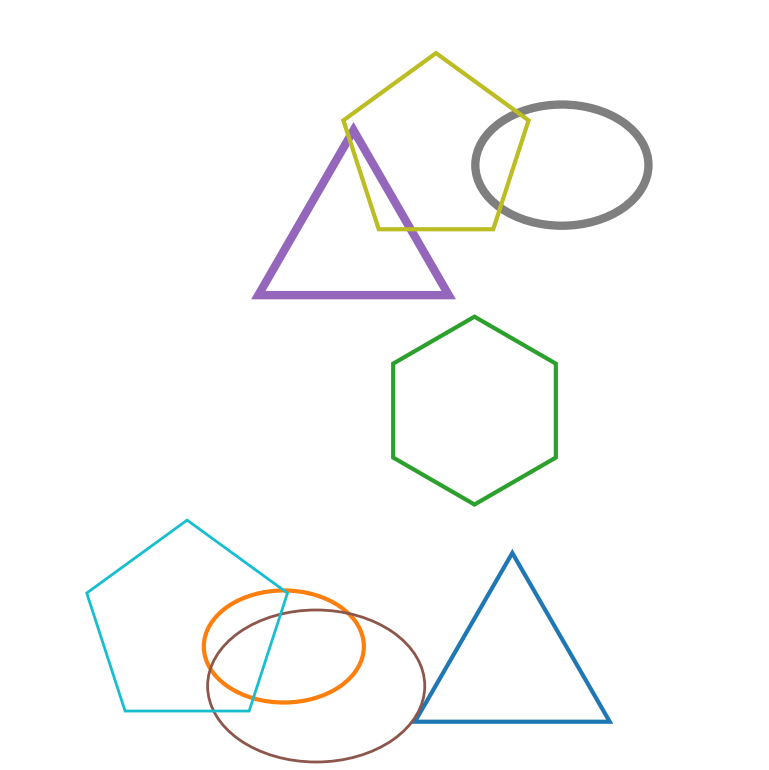[{"shape": "triangle", "thickness": 1.5, "radius": 0.73, "center": [0.665, 0.136]}, {"shape": "oval", "thickness": 1.5, "radius": 0.52, "center": [0.369, 0.16]}, {"shape": "hexagon", "thickness": 1.5, "radius": 0.61, "center": [0.616, 0.467]}, {"shape": "triangle", "thickness": 3, "radius": 0.71, "center": [0.459, 0.688]}, {"shape": "oval", "thickness": 1, "radius": 0.71, "center": [0.411, 0.109]}, {"shape": "oval", "thickness": 3, "radius": 0.56, "center": [0.73, 0.786]}, {"shape": "pentagon", "thickness": 1.5, "radius": 0.63, "center": [0.566, 0.805]}, {"shape": "pentagon", "thickness": 1, "radius": 0.69, "center": [0.243, 0.187]}]